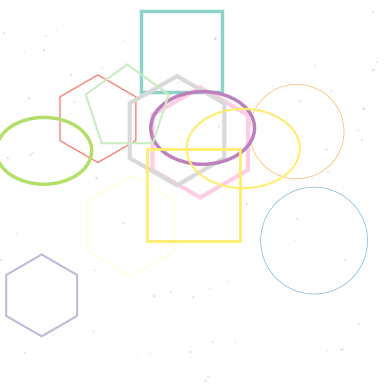[{"shape": "square", "thickness": 2.5, "radius": 0.52, "center": [0.472, 0.867]}, {"shape": "hexagon", "thickness": 0.5, "radius": 0.65, "center": [0.341, 0.413]}, {"shape": "hexagon", "thickness": 1.5, "radius": 0.53, "center": [0.108, 0.233]}, {"shape": "hexagon", "thickness": 1, "radius": 0.57, "center": [0.254, 0.692]}, {"shape": "circle", "thickness": 0.5, "radius": 0.69, "center": [0.816, 0.375]}, {"shape": "circle", "thickness": 0.5, "radius": 0.61, "center": [0.771, 0.658]}, {"shape": "oval", "thickness": 2.5, "radius": 0.62, "center": [0.114, 0.608]}, {"shape": "hexagon", "thickness": 3, "radius": 0.72, "center": [0.52, 0.63]}, {"shape": "hexagon", "thickness": 3, "radius": 0.71, "center": [0.46, 0.66]}, {"shape": "oval", "thickness": 2.5, "radius": 0.67, "center": [0.526, 0.668]}, {"shape": "pentagon", "thickness": 1.5, "radius": 0.57, "center": [0.331, 0.719]}, {"shape": "oval", "thickness": 1.5, "radius": 0.74, "center": [0.632, 0.614]}, {"shape": "square", "thickness": 2, "radius": 0.6, "center": [0.503, 0.493]}]